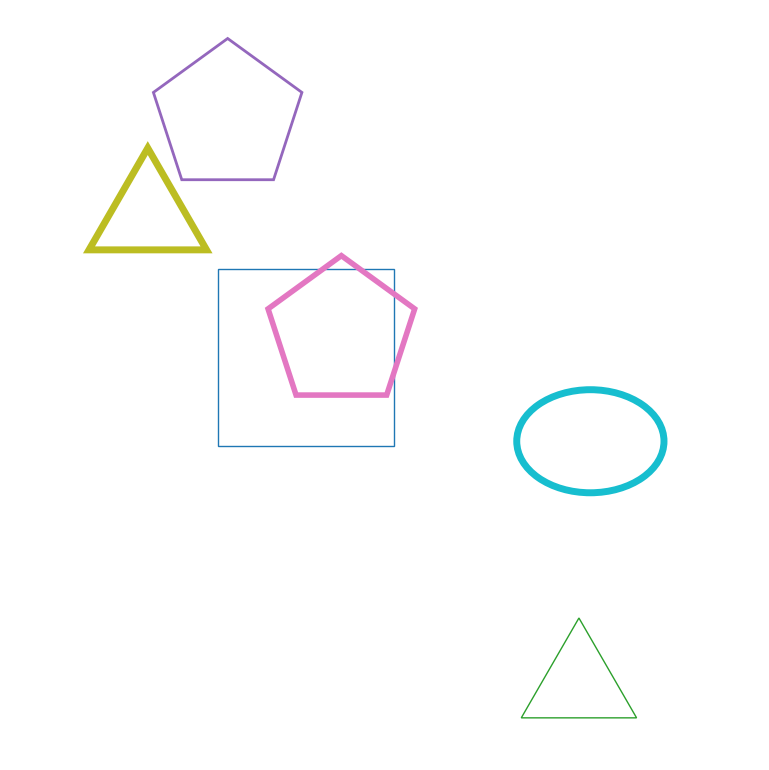[{"shape": "square", "thickness": 0.5, "radius": 0.57, "center": [0.397, 0.536]}, {"shape": "triangle", "thickness": 0.5, "radius": 0.43, "center": [0.752, 0.111]}, {"shape": "pentagon", "thickness": 1, "radius": 0.51, "center": [0.296, 0.849]}, {"shape": "pentagon", "thickness": 2, "radius": 0.5, "center": [0.443, 0.568]}, {"shape": "triangle", "thickness": 2.5, "radius": 0.44, "center": [0.192, 0.72]}, {"shape": "oval", "thickness": 2.5, "radius": 0.48, "center": [0.767, 0.427]}]